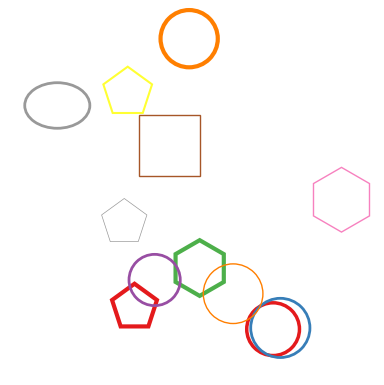[{"shape": "circle", "thickness": 2.5, "radius": 0.34, "center": [0.709, 0.145]}, {"shape": "pentagon", "thickness": 3, "radius": 0.31, "center": [0.349, 0.202]}, {"shape": "circle", "thickness": 2, "radius": 0.38, "center": [0.728, 0.148]}, {"shape": "hexagon", "thickness": 3, "radius": 0.36, "center": [0.519, 0.304]}, {"shape": "circle", "thickness": 2, "radius": 0.33, "center": [0.402, 0.273]}, {"shape": "circle", "thickness": 3, "radius": 0.37, "center": [0.491, 0.9]}, {"shape": "circle", "thickness": 1, "radius": 0.39, "center": [0.605, 0.237]}, {"shape": "pentagon", "thickness": 1.5, "radius": 0.33, "center": [0.332, 0.76]}, {"shape": "square", "thickness": 1, "radius": 0.4, "center": [0.439, 0.623]}, {"shape": "hexagon", "thickness": 1, "radius": 0.42, "center": [0.887, 0.481]}, {"shape": "pentagon", "thickness": 0.5, "radius": 0.31, "center": [0.323, 0.423]}, {"shape": "oval", "thickness": 2, "radius": 0.42, "center": [0.149, 0.726]}]